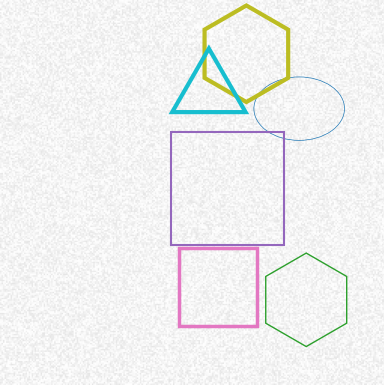[{"shape": "oval", "thickness": 0.5, "radius": 0.59, "center": [0.777, 0.718]}, {"shape": "hexagon", "thickness": 1, "radius": 0.61, "center": [0.795, 0.221]}, {"shape": "square", "thickness": 1.5, "radius": 0.74, "center": [0.591, 0.51]}, {"shape": "square", "thickness": 2.5, "radius": 0.51, "center": [0.565, 0.254]}, {"shape": "hexagon", "thickness": 3, "radius": 0.63, "center": [0.64, 0.86]}, {"shape": "triangle", "thickness": 3, "radius": 0.55, "center": [0.543, 0.764]}]